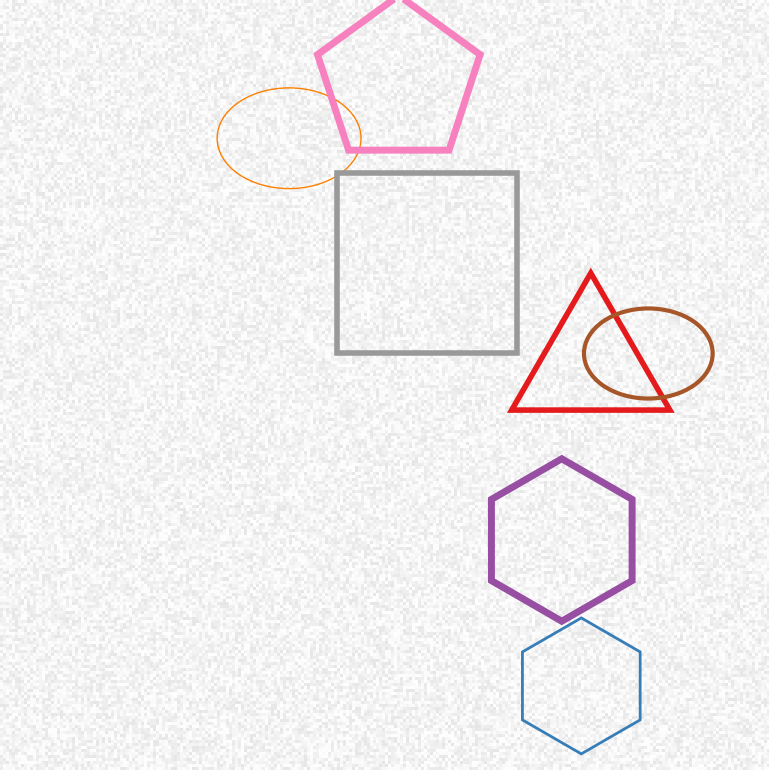[{"shape": "triangle", "thickness": 2, "radius": 0.59, "center": [0.767, 0.527]}, {"shape": "hexagon", "thickness": 1, "radius": 0.44, "center": [0.755, 0.109]}, {"shape": "hexagon", "thickness": 2.5, "radius": 0.53, "center": [0.73, 0.299]}, {"shape": "oval", "thickness": 0.5, "radius": 0.47, "center": [0.375, 0.82]}, {"shape": "oval", "thickness": 1.5, "radius": 0.42, "center": [0.842, 0.541]}, {"shape": "pentagon", "thickness": 2.5, "radius": 0.56, "center": [0.518, 0.895]}, {"shape": "square", "thickness": 2, "radius": 0.58, "center": [0.555, 0.659]}]